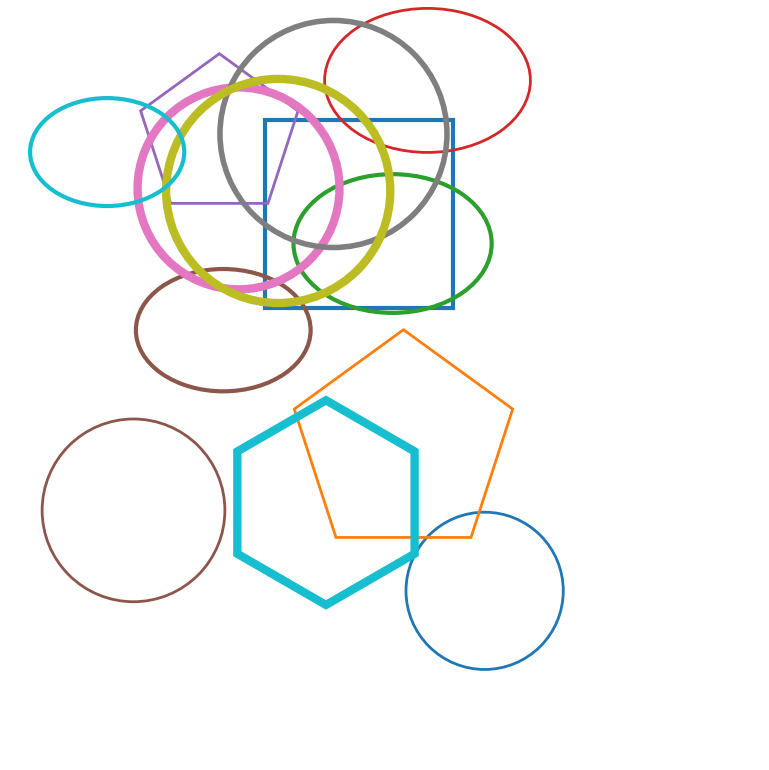[{"shape": "square", "thickness": 1.5, "radius": 0.61, "center": [0.466, 0.722]}, {"shape": "circle", "thickness": 1, "radius": 0.51, "center": [0.629, 0.233]}, {"shape": "pentagon", "thickness": 1, "radius": 0.75, "center": [0.524, 0.423]}, {"shape": "oval", "thickness": 1.5, "radius": 0.64, "center": [0.51, 0.684]}, {"shape": "oval", "thickness": 1, "radius": 0.67, "center": [0.555, 0.896]}, {"shape": "pentagon", "thickness": 1, "radius": 0.54, "center": [0.285, 0.823]}, {"shape": "circle", "thickness": 1, "radius": 0.59, "center": [0.173, 0.337]}, {"shape": "oval", "thickness": 1.5, "radius": 0.57, "center": [0.29, 0.571]}, {"shape": "circle", "thickness": 3, "radius": 0.66, "center": [0.31, 0.755]}, {"shape": "circle", "thickness": 2, "radius": 0.74, "center": [0.433, 0.826]}, {"shape": "circle", "thickness": 3, "radius": 0.73, "center": [0.361, 0.752]}, {"shape": "oval", "thickness": 1.5, "radius": 0.5, "center": [0.139, 0.803]}, {"shape": "hexagon", "thickness": 3, "radius": 0.66, "center": [0.423, 0.347]}]